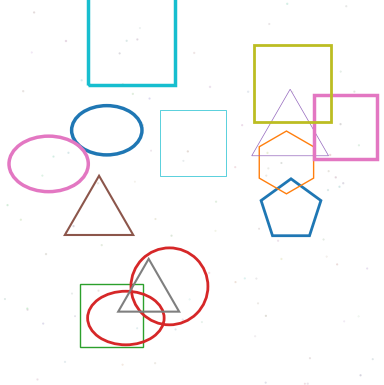[{"shape": "pentagon", "thickness": 2, "radius": 0.41, "center": [0.756, 0.454]}, {"shape": "oval", "thickness": 2.5, "radius": 0.46, "center": [0.277, 0.662]}, {"shape": "hexagon", "thickness": 1, "radius": 0.41, "center": [0.744, 0.578]}, {"shape": "square", "thickness": 1, "radius": 0.41, "center": [0.289, 0.18]}, {"shape": "oval", "thickness": 2, "radius": 0.5, "center": [0.327, 0.174]}, {"shape": "circle", "thickness": 2, "radius": 0.5, "center": [0.44, 0.256]}, {"shape": "triangle", "thickness": 0.5, "radius": 0.58, "center": [0.754, 0.653]}, {"shape": "triangle", "thickness": 1.5, "radius": 0.51, "center": [0.257, 0.441]}, {"shape": "square", "thickness": 2.5, "radius": 0.41, "center": [0.897, 0.67]}, {"shape": "oval", "thickness": 2.5, "radius": 0.51, "center": [0.126, 0.574]}, {"shape": "triangle", "thickness": 1.5, "radius": 0.46, "center": [0.386, 0.236]}, {"shape": "square", "thickness": 2, "radius": 0.5, "center": [0.76, 0.783]}, {"shape": "square", "thickness": 2.5, "radius": 0.56, "center": [0.342, 0.891]}, {"shape": "square", "thickness": 0.5, "radius": 0.43, "center": [0.502, 0.628]}]